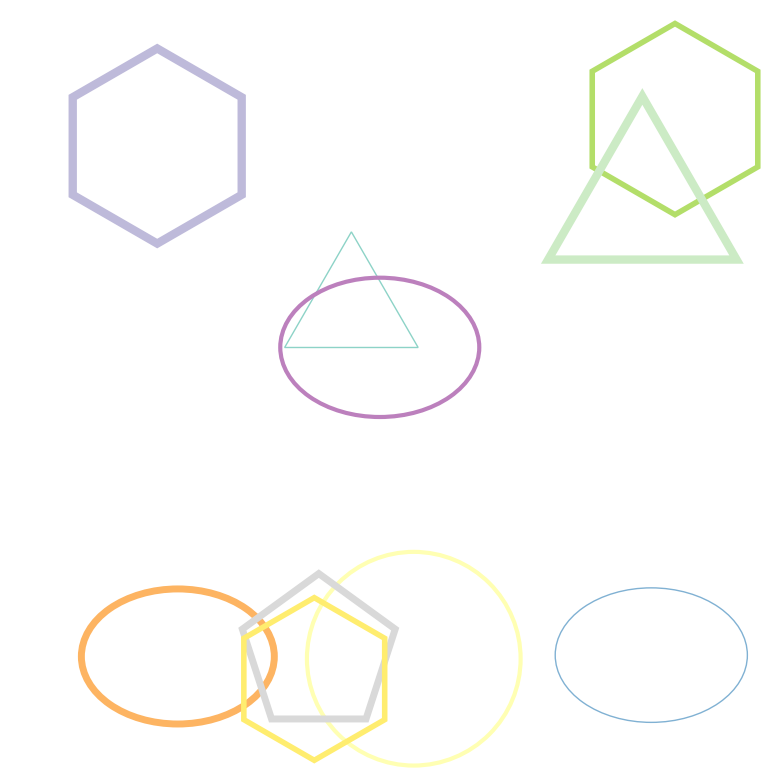[{"shape": "triangle", "thickness": 0.5, "radius": 0.5, "center": [0.456, 0.599]}, {"shape": "circle", "thickness": 1.5, "radius": 0.69, "center": [0.537, 0.145]}, {"shape": "hexagon", "thickness": 3, "radius": 0.63, "center": [0.204, 0.81]}, {"shape": "oval", "thickness": 0.5, "radius": 0.62, "center": [0.846, 0.149]}, {"shape": "oval", "thickness": 2.5, "radius": 0.63, "center": [0.231, 0.147]}, {"shape": "hexagon", "thickness": 2, "radius": 0.62, "center": [0.877, 0.845]}, {"shape": "pentagon", "thickness": 2.5, "radius": 0.52, "center": [0.414, 0.151]}, {"shape": "oval", "thickness": 1.5, "radius": 0.65, "center": [0.493, 0.549]}, {"shape": "triangle", "thickness": 3, "radius": 0.71, "center": [0.834, 0.734]}, {"shape": "hexagon", "thickness": 2, "radius": 0.53, "center": [0.408, 0.118]}]